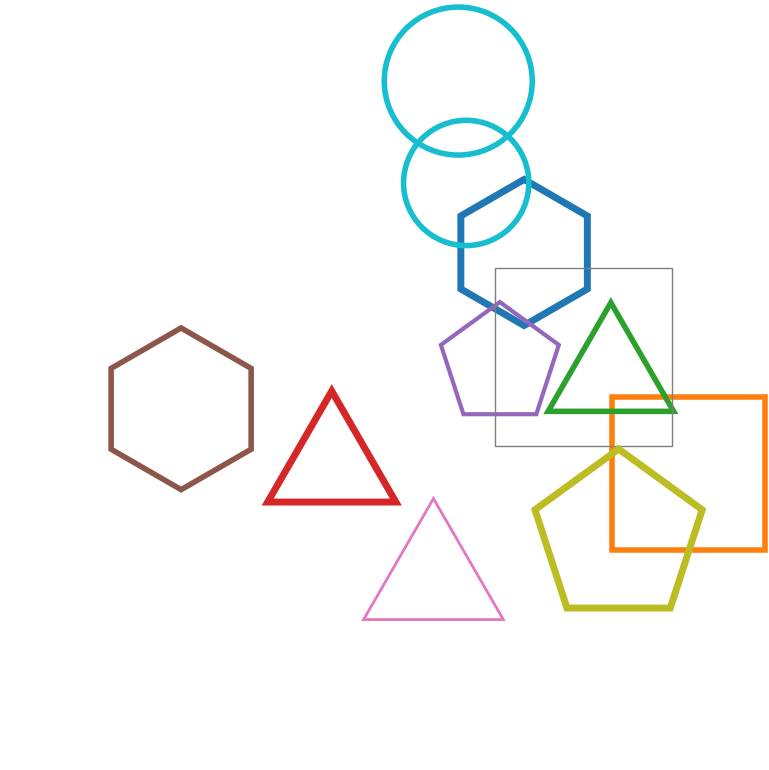[{"shape": "hexagon", "thickness": 2.5, "radius": 0.47, "center": [0.681, 0.672]}, {"shape": "square", "thickness": 2, "radius": 0.5, "center": [0.894, 0.385]}, {"shape": "triangle", "thickness": 2, "radius": 0.47, "center": [0.793, 0.513]}, {"shape": "triangle", "thickness": 2.5, "radius": 0.48, "center": [0.431, 0.396]}, {"shape": "pentagon", "thickness": 1.5, "radius": 0.4, "center": [0.649, 0.527]}, {"shape": "hexagon", "thickness": 2, "radius": 0.52, "center": [0.235, 0.469]}, {"shape": "triangle", "thickness": 1, "radius": 0.52, "center": [0.563, 0.248]}, {"shape": "square", "thickness": 0.5, "radius": 0.58, "center": [0.758, 0.537]}, {"shape": "pentagon", "thickness": 2.5, "radius": 0.57, "center": [0.803, 0.303]}, {"shape": "circle", "thickness": 2, "radius": 0.41, "center": [0.605, 0.762]}, {"shape": "circle", "thickness": 2, "radius": 0.48, "center": [0.595, 0.895]}]